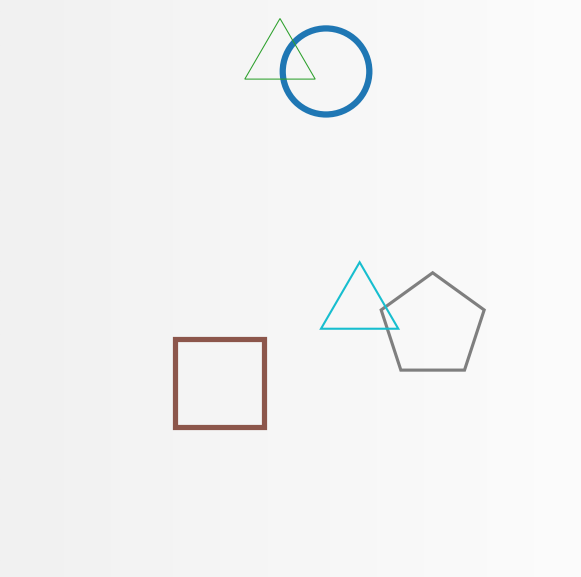[{"shape": "circle", "thickness": 3, "radius": 0.37, "center": [0.561, 0.875]}, {"shape": "triangle", "thickness": 0.5, "radius": 0.35, "center": [0.482, 0.897]}, {"shape": "square", "thickness": 2.5, "radius": 0.38, "center": [0.378, 0.337]}, {"shape": "pentagon", "thickness": 1.5, "radius": 0.47, "center": [0.744, 0.434]}, {"shape": "triangle", "thickness": 1, "radius": 0.38, "center": [0.619, 0.468]}]